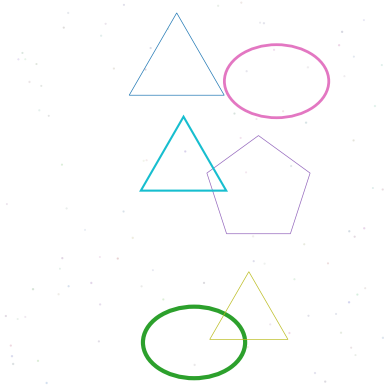[{"shape": "triangle", "thickness": 0.5, "radius": 0.71, "center": [0.459, 0.824]}, {"shape": "oval", "thickness": 3, "radius": 0.66, "center": [0.504, 0.111]}, {"shape": "pentagon", "thickness": 0.5, "radius": 0.7, "center": [0.671, 0.507]}, {"shape": "oval", "thickness": 2, "radius": 0.68, "center": [0.718, 0.789]}, {"shape": "triangle", "thickness": 0.5, "radius": 0.59, "center": [0.646, 0.177]}, {"shape": "triangle", "thickness": 1.5, "radius": 0.64, "center": [0.477, 0.569]}]